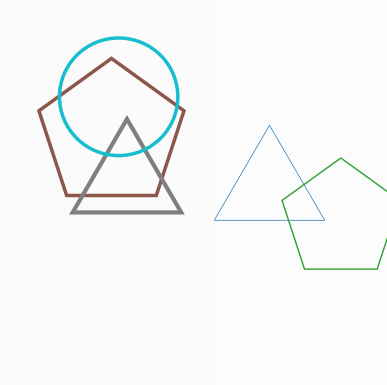[{"shape": "triangle", "thickness": 0.5, "radius": 0.82, "center": [0.695, 0.51]}, {"shape": "pentagon", "thickness": 1, "radius": 0.8, "center": [0.88, 0.43]}, {"shape": "pentagon", "thickness": 2.5, "radius": 0.98, "center": [0.288, 0.651]}, {"shape": "triangle", "thickness": 3, "radius": 0.81, "center": [0.328, 0.529]}, {"shape": "circle", "thickness": 2.5, "radius": 0.76, "center": [0.306, 0.749]}]